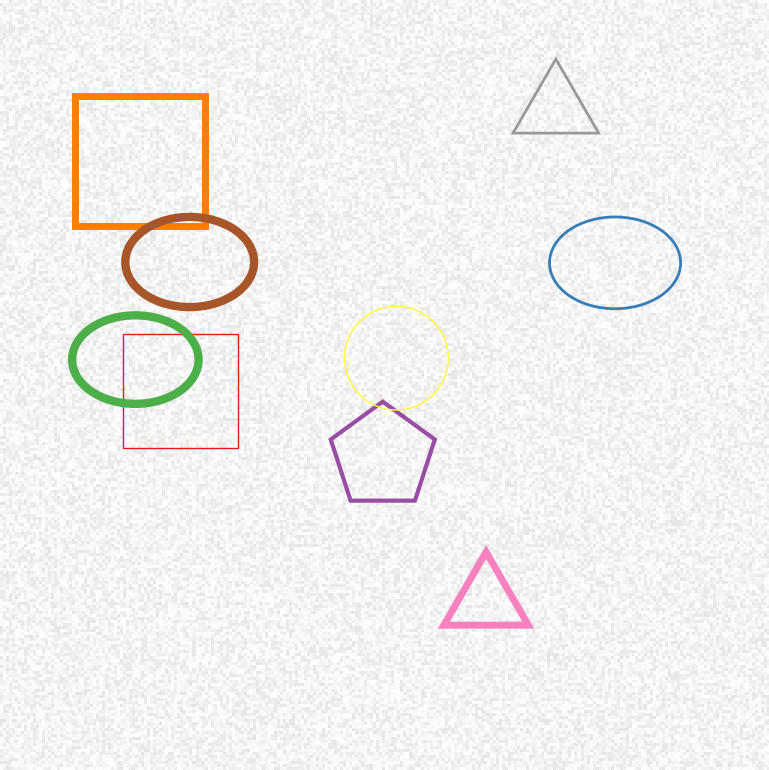[{"shape": "square", "thickness": 0.5, "radius": 0.37, "center": [0.234, 0.492]}, {"shape": "oval", "thickness": 1, "radius": 0.43, "center": [0.799, 0.659]}, {"shape": "oval", "thickness": 3, "radius": 0.41, "center": [0.176, 0.533]}, {"shape": "pentagon", "thickness": 1.5, "radius": 0.36, "center": [0.497, 0.407]}, {"shape": "square", "thickness": 2.5, "radius": 0.42, "center": [0.181, 0.791]}, {"shape": "circle", "thickness": 0.5, "radius": 0.34, "center": [0.515, 0.535]}, {"shape": "oval", "thickness": 3, "radius": 0.42, "center": [0.246, 0.66]}, {"shape": "triangle", "thickness": 2.5, "radius": 0.32, "center": [0.631, 0.22]}, {"shape": "triangle", "thickness": 1, "radius": 0.32, "center": [0.722, 0.859]}]